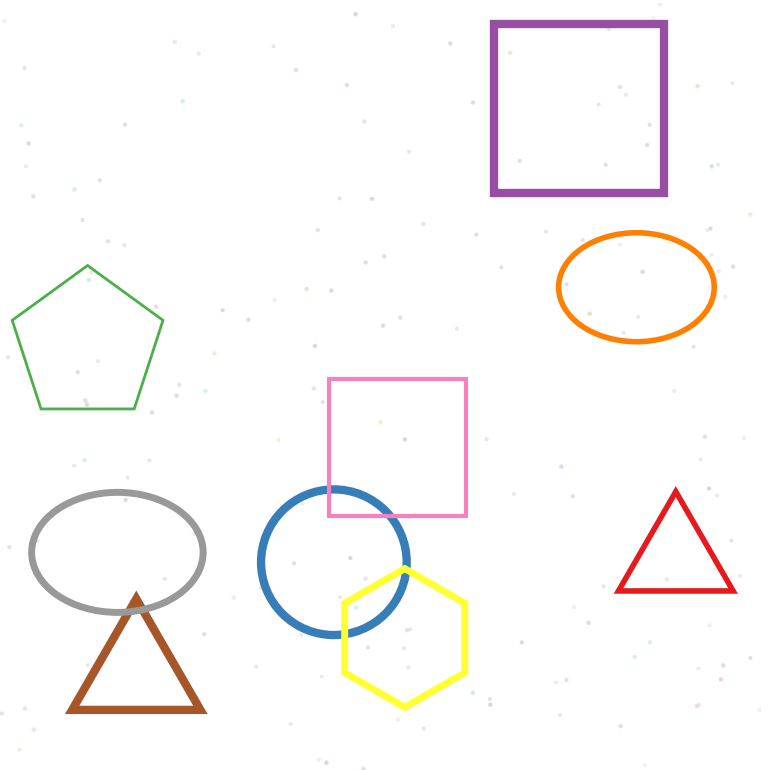[{"shape": "triangle", "thickness": 2, "radius": 0.43, "center": [0.878, 0.276]}, {"shape": "circle", "thickness": 3, "radius": 0.47, "center": [0.434, 0.27]}, {"shape": "pentagon", "thickness": 1, "radius": 0.51, "center": [0.114, 0.552]}, {"shape": "square", "thickness": 3, "radius": 0.55, "center": [0.752, 0.859]}, {"shape": "oval", "thickness": 2, "radius": 0.51, "center": [0.827, 0.627]}, {"shape": "hexagon", "thickness": 2.5, "radius": 0.45, "center": [0.526, 0.171]}, {"shape": "triangle", "thickness": 3, "radius": 0.48, "center": [0.177, 0.126]}, {"shape": "square", "thickness": 1.5, "radius": 0.44, "center": [0.517, 0.419]}, {"shape": "oval", "thickness": 2.5, "radius": 0.56, "center": [0.152, 0.283]}]